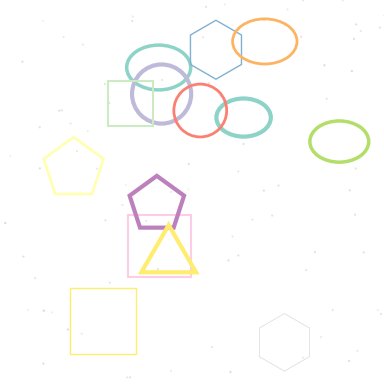[{"shape": "oval", "thickness": 3, "radius": 0.35, "center": [0.633, 0.695]}, {"shape": "oval", "thickness": 2.5, "radius": 0.42, "center": [0.412, 0.825]}, {"shape": "pentagon", "thickness": 2, "radius": 0.41, "center": [0.191, 0.562]}, {"shape": "circle", "thickness": 3, "radius": 0.38, "center": [0.42, 0.756]}, {"shape": "circle", "thickness": 2, "radius": 0.34, "center": [0.52, 0.713]}, {"shape": "hexagon", "thickness": 1, "radius": 0.38, "center": [0.561, 0.871]}, {"shape": "oval", "thickness": 2, "radius": 0.42, "center": [0.688, 0.892]}, {"shape": "oval", "thickness": 2.5, "radius": 0.38, "center": [0.881, 0.632]}, {"shape": "square", "thickness": 1.5, "radius": 0.41, "center": [0.415, 0.361]}, {"shape": "hexagon", "thickness": 0.5, "radius": 0.37, "center": [0.739, 0.111]}, {"shape": "pentagon", "thickness": 3, "radius": 0.37, "center": [0.407, 0.469]}, {"shape": "square", "thickness": 1.5, "radius": 0.29, "center": [0.338, 0.73]}, {"shape": "triangle", "thickness": 3, "radius": 0.41, "center": [0.438, 0.334]}, {"shape": "square", "thickness": 1, "radius": 0.43, "center": [0.268, 0.166]}]